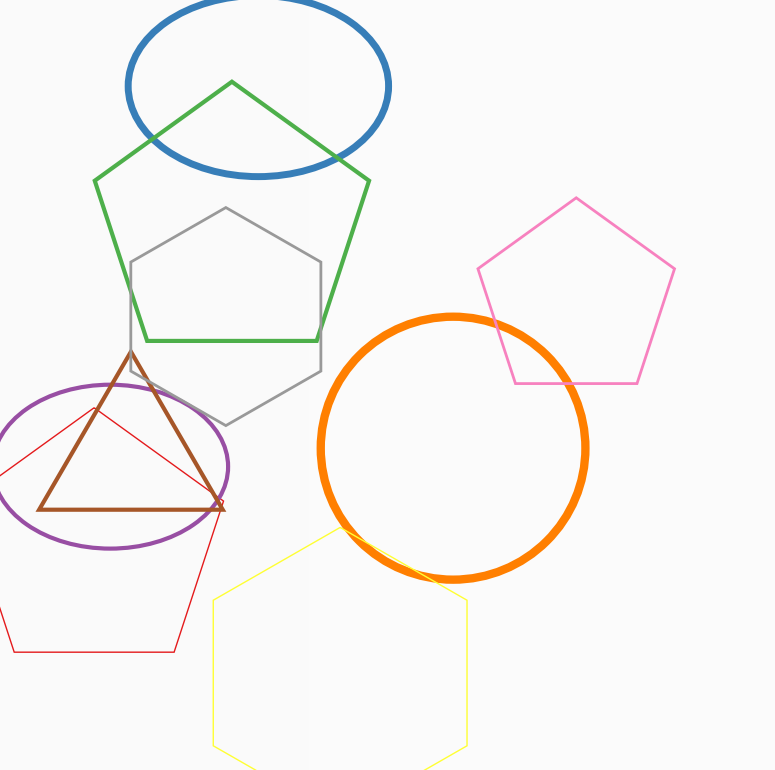[{"shape": "pentagon", "thickness": 0.5, "radius": 0.88, "center": [0.121, 0.295]}, {"shape": "oval", "thickness": 2.5, "radius": 0.84, "center": [0.333, 0.888]}, {"shape": "pentagon", "thickness": 1.5, "radius": 0.93, "center": [0.299, 0.708]}, {"shape": "oval", "thickness": 1.5, "radius": 0.76, "center": [0.142, 0.394]}, {"shape": "circle", "thickness": 3, "radius": 0.85, "center": [0.585, 0.418]}, {"shape": "hexagon", "thickness": 0.5, "radius": 0.95, "center": [0.439, 0.126]}, {"shape": "triangle", "thickness": 1.5, "radius": 0.68, "center": [0.169, 0.406]}, {"shape": "pentagon", "thickness": 1, "radius": 0.67, "center": [0.744, 0.61]}, {"shape": "hexagon", "thickness": 1, "radius": 0.71, "center": [0.291, 0.589]}]